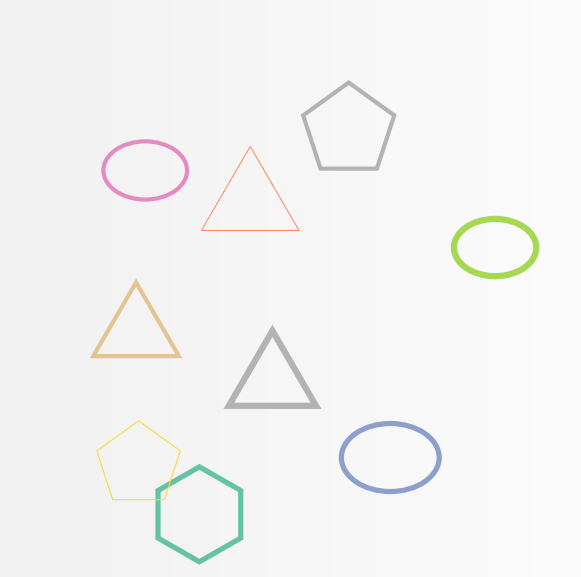[{"shape": "hexagon", "thickness": 2.5, "radius": 0.41, "center": [0.343, 0.109]}, {"shape": "triangle", "thickness": 0.5, "radius": 0.49, "center": [0.43, 0.649]}, {"shape": "oval", "thickness": 2.5, "radius": 0.42, "center": [0.671, 0.207]}, {"shape": "oval", "thickness": 2, "radius": 0.36, "center": [0.25, 0.704]}, {"shape": "oval", "thickness": 3, "radius": 0.35, "center": [0.852, 0.57]}, {"shape": "pentagon", "thickness": 0.5, "radius": 0.38, "center": [0.238, 0.195]}, {"shape": "triangle", "thickness": 2, "radius": 0.43, "center": [0.234, 0.425]}, {"shape": "pentagon", "thickness": 2, "radius": 0.41, "center": [0.6, 0.774]}, {"shape": "triangle", "thickness": 3, "radius": 0.43, "center": [0.469, 0.34]}]